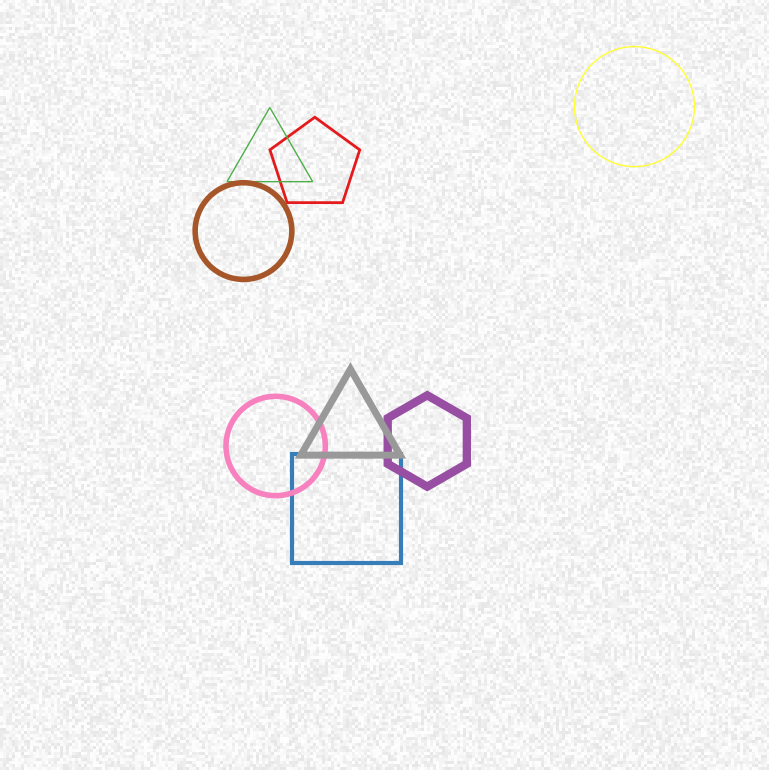[{"shape": "pentagon", "thickness": 1, "radius": 0.31, "center": [0.409, 0.786]}, {"shape": "square", "thickness": 1.5, "radius": 0.35, "center": [0.45, 0.34]}, {"shape": "triangle", "thickness": 0.5, "radius": 0.32, "center": [0.35, 0.796]}, {"shape": "hexagon", "thickness": 3, "radius": 0.3, "center": [0.555, 0.427]}, {"shape": "circle", "thickness": 0.5, "radius": 0.39, "center": [0.824, 0.862]}, {"shape": "circle", "thickness": 2, "radius": 0.31, "center": [0.316, 0.7]}, {"shape": "circle", "thickness": 2, "radius": 0.32, "center": [0.358, 0.421]}, {"shape": "triangle", "thickness": 2.5, "radius": 0.37, "center": [0.455, 0.446]}]